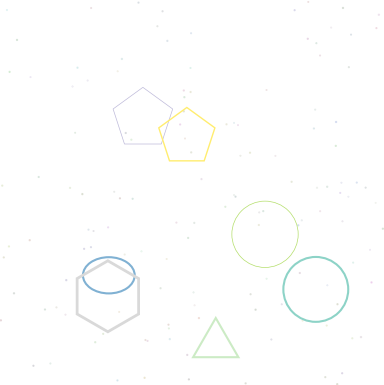[{"shape": "circle", "thickness": 1.5, "radius": 0.42, "center": [0.82, 0.248]}, {"shape": "pentagon", "thickness": 0.5, "radius": 0.41, "center": [0.371, 0.692]}, {"shape": "oval", "thickness": 1.5, "radius": 0.34, "center": [0.283, 0.285]}, {"shape": "circle", "thickness": 0.5, "radius": 0.43, "center": [0.688, 0.391]}, {"shape": "hexagon", "thickness": 2, "radius": 0.46, "center": [0.28, 0.23]}, {"shape": "triangle", "thickness": 1.5, "radius": 0.34, "center": [0.56, 0.106]}, {"shape": "pentagon", "thickness": 1, "radius": 0.38, "center": [0.485, 0.644]}]